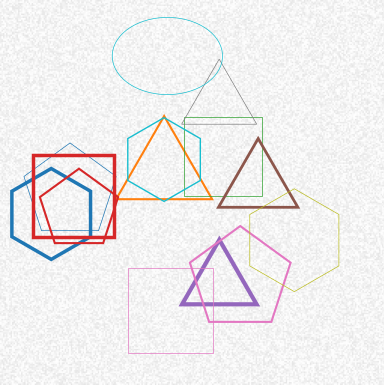[{"shape": "pentagon", "thickness": 0.5, "radius": 0.63, "center": [0.182, 0.503]}, {"shape": "hexagon", "thickness": 2.5, "radius": 0.59, "center": [0.133, 0.444]}, {"shape": "triangle", "thickness": 1.5, "radius": 0.72, "center": [0.426, 0.555]}, {"shape": "square", "thickness": 0.5, "radius": 0.51, "center": [0.58, 0.594]}, {"shape": "square", "thickness": 2.5, "radius": 0.53, "center": [0.191, 0.49]}, {"shape": "pentagon", "thickness": 1.5, "radius": 0.53, "center": [0.205, 0.455]}, {"shape": "triangle", "thickness": 3, "radius": 0.56, "center": [0.57, 0.265]}, {"shape": "triangle", "thickness": 2, "radius": 0.6, "center": [0.671, 0.521]}, {"shape": "pentagon", "thickness": 1.5, "radius": 0.69, "center": [0.624, 0.275]}, {"shape": "square", "thickness": 0.5, "radius": 0.55, "center": [0.443, 0.193]}, {"shape": "triangle", "thickness": 0.5, "radius": 0.56, "center": [0.569, 0.734]}, {"shape": "hexagon", "thickness": 0.5, "radius": 0.67, "center": [0.764, 0.376]}, {"shape": "hexagon", "thickness": 1, "radius": 0.54, "center": [0.426, 0.586]}, {"shape": "oval", "thickness": 0.5, "radius": 0.72, "center": [0.435, 0.855]}]